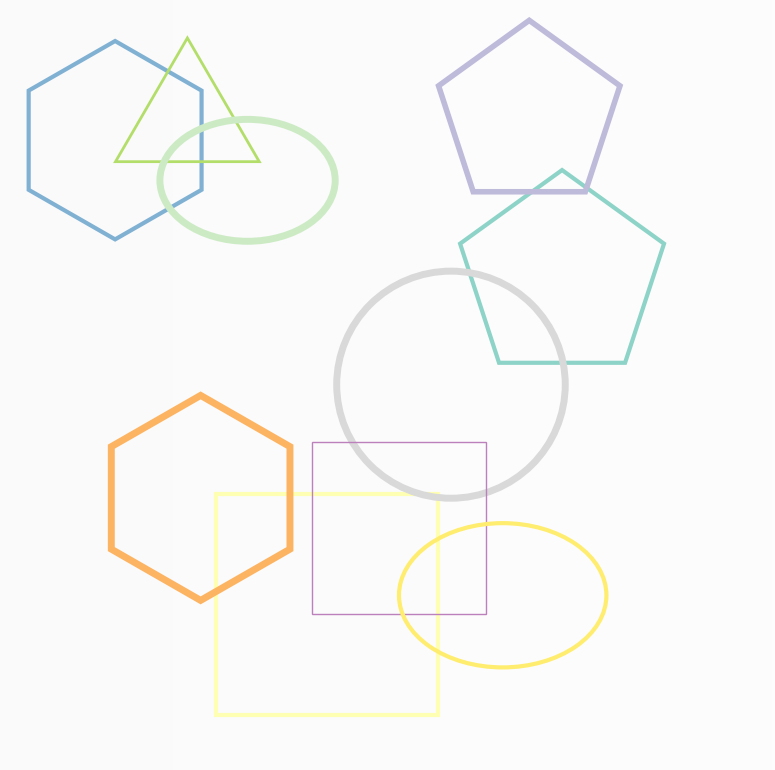[{"shape": "pentagon", "thickness": 1.5, "radius": 0.69, "center": [0.725, 0.641]}, {"shape": "square", "thickness": 1.5, "radius": 0.72, "center": [0.422, 0.215]}, {"shape": "pentagon", "thickness": 2, "radius": 0.62, "center": [0.683, 0.851]}, {"shape": "hexagon", "thickness": 1.5, "radius": 0.64, "center": [0.149, 0.818]}, {"shape": "hexagon", "thickness": 2.5, "radius": 0.67, "center": [0.259, 0.353]}, {"shape": "triangle", "thickness": 1, "radius": 0.54, "center": [0.242, 0.844]}, {"shape": "circle", "thickness": 2.5, "radius": 0.74, "center": [0.582, 0.5]}, {"shape": "square", "thickness": 0.5, "radius": 0.56, "center": [0.515, 0.314]}, {"shape": "oval", "thickness": 2.5, "radius": 0.57, "center": [0.319, 0.766]}, {"shape": "oval", "thickness": 1.5, "radius": 0.67, "center": [0.649, 0.227]}]